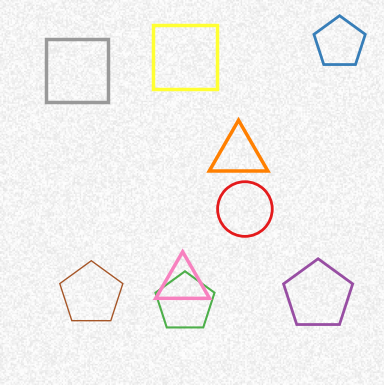[{"shape": "circle", "thickness": 2, "radius": 0.35, "center": [0.636, 0.457]}, {"shape": "pentagon", "thickness": 2, "radius": 0.35, "center": [0.882, 0.889]}, {"shape": "pentagon", "thickness": 1.5, "radius": 0.4, "center": [0.481, 0.215]}, {"shape": "pentagon", "thickness": 2, "radius": 0.47, "center": [0.826, 0.233]}, {"shape": "triangle", "thickness": 2.5, "radius": 0.44, "center": [0.62, 0.6]}, {"shape": "square", "thickness": 2.5, "radius": 0.41, "center": [0.481, 0.852]}, {"shape": "pentagon", "thickness": 1, "radius": 0.43, "center": [0.237, 0.237]}, {"shape": "triangle", "thickness": 2.5, "radius": 0.4, "center": [0.474, 0.265]}, {"shape": "square", "thickness": 2.5, "radius": 0.41, "center": [0.2, 0.817]}]